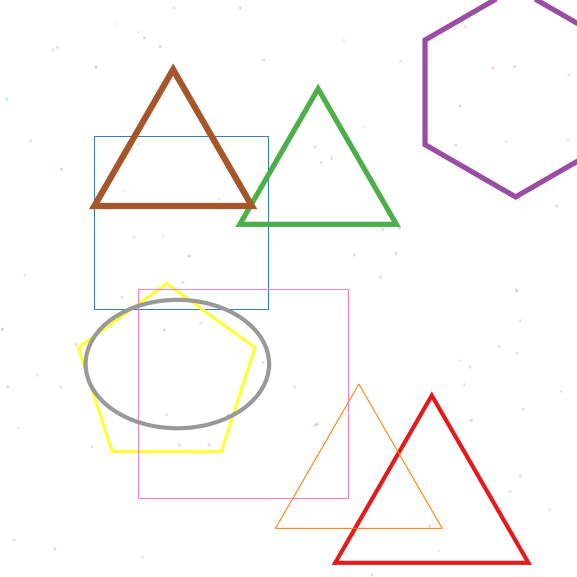[{"shape": "triangle", "thickness": 2, "radius": 0.97, "center": [0.748, 0.121]}, {"shape": "square", "thickness": 0.5, "radius": 0.75, "center": [0.314, 0.613]}, {"shape": "triangle", "thickness": 2.5, "radius": 0.78, "center": [0.551, 0.689]}, {"shape": "hexagon", "thickness": 2.5, "radius": 0.91, "center": [0.893, 0.839]}, {"shape": "triangle", "thickness": 0.5, "radius": 0.83, "center": [0.621, 0.168]}, {"shape": "pentagon", "thickness": 1.5, "radius": 0.8, "center": [0.289, 0.347]}, {"shape": "triangle", "thickness": 3, "radius": 0.79, "center": [0.3, 0.721]}, {"shape": "square", "thickness": 0.5, "radius": 0.91, "center": [0.421, 0.318]}, {"shape": "oval", "thickness": 2, "radius": 0.79, "center": [0.307, 0.369]}]